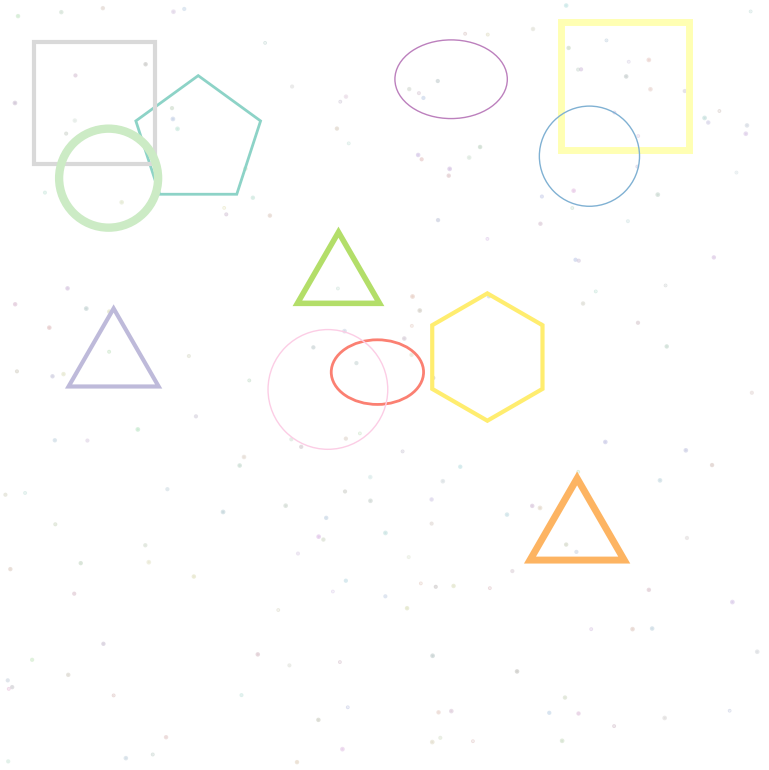[{"shape": "pentagon", "thickness": 1, "radius": 0.43, "center": [0.257, 0.817]}, {"shape": "square", "thickness": 2.5, "radius": 0.41, "center": [0.812, 0.888]}, {"shape": "triangle", "thickness": 1.5, "radius": 0.34, "center": [0.148, 0.532]}, {"shape": "oval", "thickness": 1, "radius": 0.3, "center": [0.49, 0.517]}, {"shape": "circle", "thickness": 0.5, "radius": 0.33, "center": [0.766, 0.797]}, {"shape": "triangle", "thickness": 2.5, "radius": 0.35, "center": [0.75, 0.308]}, {"shape": "triangle", "thickness": 2, "radius": 0.31, "center": [0.44, 0.637]}, {"shape": "circle", "thickness": 0.5, "radius": 0.39, "center": [0.426, 0.494]}, {"shape": "square", "thickness": 1.5, "radius": 0.39, "center": [0.123, 0.866]}, {"shape": "oval", "thickness": 0.5, "radius": 0.36, "center": [0.586, 0.897]}, {"shape": "circle", "thickness": 3, "radius": 0.32, "center": [0.141, 0.769]}, {"shape": "hexagon", "thickness": 1.5, "radius": 0.41, "center": [0.633, 0.536]}]